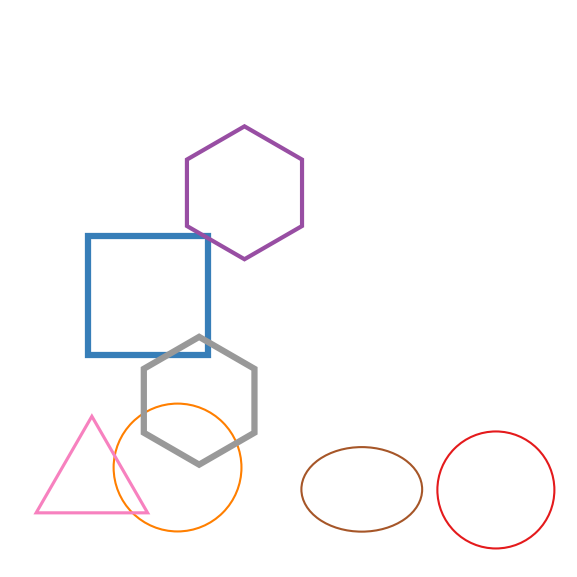[{"shape": "circle", "thickness": 1, "radius": 0.51, "center": [0.859, 0.151]}, {"shape": "square", "thickness": 3, "radius": 0.52, "center": [0.256, 0.487]}, {"shape": "hexagon", "thickness": 2, "radius": 0.58, "center": [0.423, 0.665]}, {"shape": "circle", "thickness": 1, "radius": 0.55, "center": [0.307, 0.19]}, {"shape": "oval", "thickness": 1, "radius": 0.52, "center": [0.626, 0.152]}, {"shape": "triangle", "thickness": 1.5, "radius": 0.56, "center": [0.159, 0.167]}, {"shape": "hexagon", "thickness": 3, "radius": 0.55, "center": [0.345, 0.305]}]